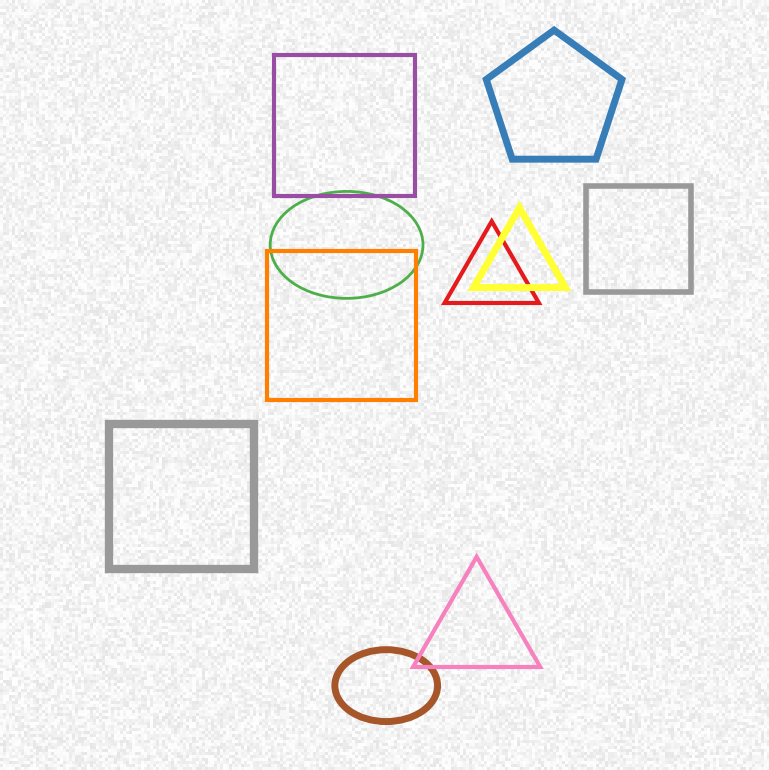[{"shape": "triangle", "thickness": 1.5, "radius": 0.35, "center": [0.639, 0.642]}, {"shape": "pentagon", "thickness": 2.5, "radius": 0.46, "center": [0.72, 0.868]}, {"shape": "oval", "thickness": 1, "radius": 0.5, "center": [0.45, 0.682]}, {"shape": "square", "thickness": 1.5, "radius": 0.46, "center": [0.448, 0.837]}, {"shape": "square", "thickness": 1.5, "radius": 0.48, "center": [0.443, 0.577]}, {"shape": "triangle", "thickness": 2.5, "radius": 0.35, "center": [0.675, 0.661]}, {"shape": "oval", "thickness": 2.5, "radius": 0.33, "center": [0.502, 0.11]}, {"shape": "triangle", "thickness": 1.5, "radius": 0.48, "center": [0.619, 0.181]}, {"shape": "square", "thickness": 3, "radius": 0.47, "center": [0.235, 0.355]}, {"shape": "square", "thickness": 2, "radius": 0.34, "center": [0.829, 0.69]}]